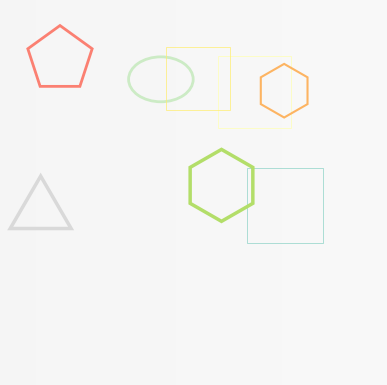[{"shape": "square", "thickness": 0.5, "radius": 0.49, "center": [0.735, 0.467]}, {"shape": "square", "thickness": 0.5, "radius": 0.47, "center": [0.657, 0.762]}, {"shape": "pentagon", "thickness": 2, "radius": 0.44, "center": [0.155, 0.846]}, {"shape": "hexagon", "thickness": 1.5, "radius": 0.35, "center": [0.733, 0.764]}, {"shape": "hexagon", "thickness": 2.5, "radius": 0.47, "center": [0.572, 0.518]}, {"shape": "triangle", "thickness": 2.5, "radius": 0.45, "center": [0.105, 0.452]}, {"shape": "oval", "thickness": 2, "radius": 0.42, "center": [0.415, 0.794]}, {"shape": "square", "thickness": 0.5, "radius": 0.41, "center": [0.511, 0.796]}]